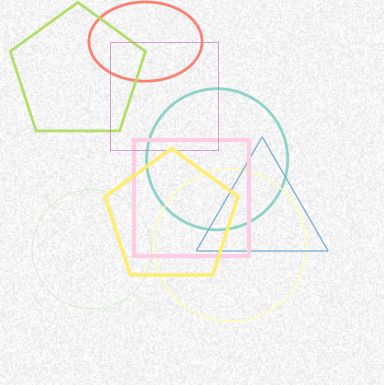[{"shape": "circle", "thickness": 2, "radius": 0.92, "center": [0.564, 0.586]}, {"shape": "circle", "thickness": 1, "radius": 0.99, "center": [0.598, 0.363]}, {"shape": "oval", "thickness": 2, "radius": 0.73, "center": [0.378, 0.892]}, {"shape": "triangle", "thickness": 1, "radius": 0.99, "center": [0.681, 0.447]}, {"shape": "pentagon", "thickness": 2, "radius": 0.92, "center": [0.202, 0.809]}, {"shape": "square", "thickness": 3, "radius": 0.75, "center": [0.498, 0.486]}, {"shape": "square", "thickness": 0.5, "radius": 0.7, "center": [0.426, 0.75]}, {"shape": "circle", "thickness": 0.5, "radius": 0.77, "center": [0.238, 0.353]}, {"shape": "pentagon", "thickness": 2.5, "radius": 0.91, "center": [0.446, 0.433]}]